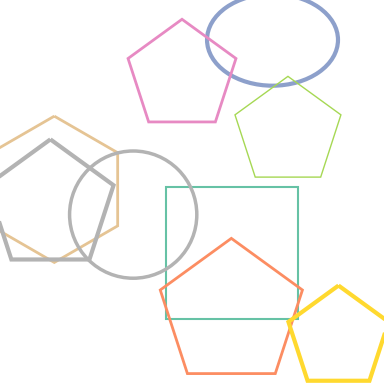[{"shape": "square", "thickness": 1.5, "radius": 0.86, "center": [0.603, 0.343]}, {"shape": "pentagon", "thickness": 2, "radius": 0.97, "center": [0.601, 0.187]}, {"shape": "oval", "thickness": 3, "radius": 0.85, "center": [0.708, 0.896]}, {"shape": "pentagon", "thickness": 2, "radius": 0.74, "center": [0.473, 0.803]}, {"shape": "pentagon", "thickness": 1, "radius": 0.72, "center": [0.748, 0.657]}, {"shape": "pentagon", "thickness": 3, "radius": 0.68, "center": [0.879, 0.122]}, {"shape": "hexagon", "thickness": 2, "radius": 0.95, "center": [0.141, 0.508]}, {"shape": "pentagon", "thickness": 3, "radius": 0.86, "center": [0.131, 0.466]}, {"shape": "circle", "thickness": 2.5, "radius": 0.83, "center": [0.346, 0.443]}]